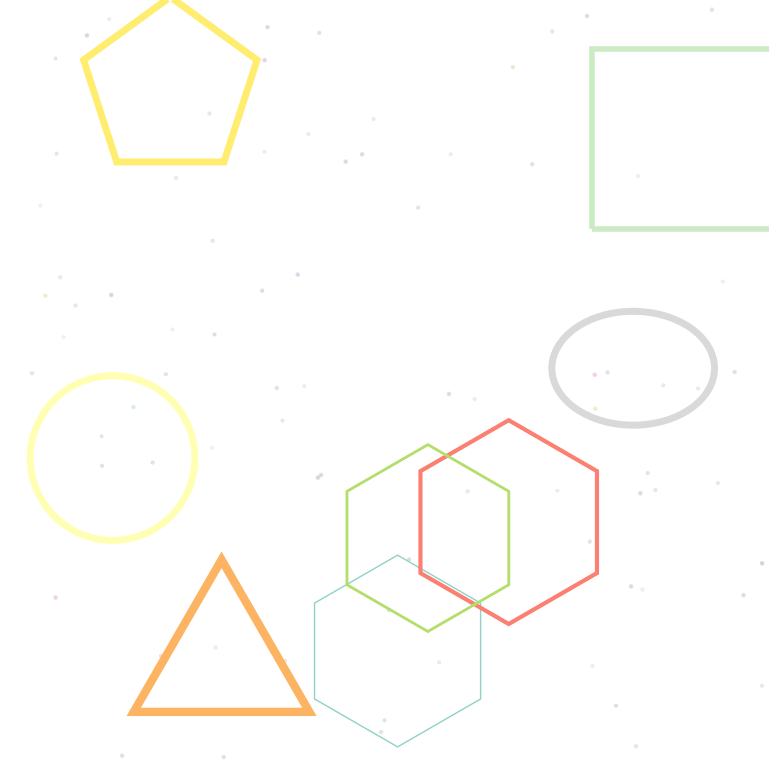[{"shape": "hexagon", "thickness": 0.5, "radius": 0.62, "center": [0.516, 0.155]}, {"shape": "circle", "thickness": 2.5, "radius": 0.53, "center": [0.146, 0.405]}, {"shape": "hexagon", "thickness": 1.5, "radius": 0.66, "center": [0.661, 0.322]}, {"shape": "triangle", "thickness": 3, "radius": 0.66, "center": [0.288, 0.141]}, {"shape": "hexagon", "thickness": 1, "radius": 0.61, "center": [0.556, 0.301]}, {"shape": "oval", "thickness": 2.5, "radius": 0.53, "center": [0.822, 0.522]}, {"shape": "square", "thickness": 2, "radius": 0.58, "center": [0.886, 0.82]}, {"shape": "pentagon", "thickness": 2.5, "radius": 0.59, "center": [0.221, 0.885]}]